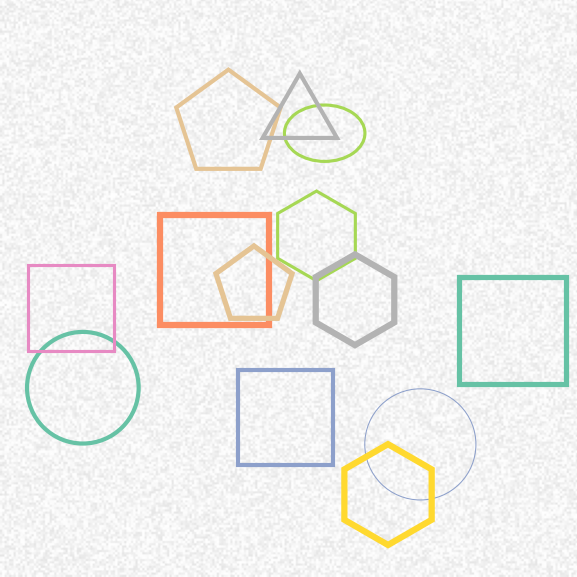[{"shape": "circle", "thickness": 2, "radius": 0.48, "center": [0.143, 0.328]}, {"shape": "square", "thickness": 2.5, "radius": 0.46, "center": [0.888, 0.427]}, {"shape": "square", "thickness": 3, "radius": 0.47, "center": [0.371, 0.532]}, {"shape": "circle", "thickness": 0.5, "radius": 0.48, "center": [0.728, 0.23]}, {"shape": "square", "thickness": 2, "radius": 0.41, "center": [0.495, 0.277]}, {"shape": "square", "thickness": 1.5, "radius": 0.37, "center": [0.124, 0.465]}, {"shape": "oval", "thickness": 1.5, "radius": 0.35, "center": [0.562, 0.768]}, {"shape": "hexagon", "thickness": 1.5, "radius": 0.39, "center": [0.548, 0.591]}, {"shape": "hexagon", "thickness": 3, "radius": 0.44, "center": [0.672, 0.143]}, {"shape": "pentagon", "thickness": 2, "radius": 0.47, "center": [0.396, 0.784]}, {"shape": "pentagon", "thickness": 2.5, "radius": 0.35, "center": [0.44, 0.504]}, {"shape": "triangle", "thickness": 2, "radius": 0.37, "center": [0.519, 0.797]}, {"shape": "hexagon", "thickness": 3, "radius": 0.39, "center": [0.615, 0.48]}]